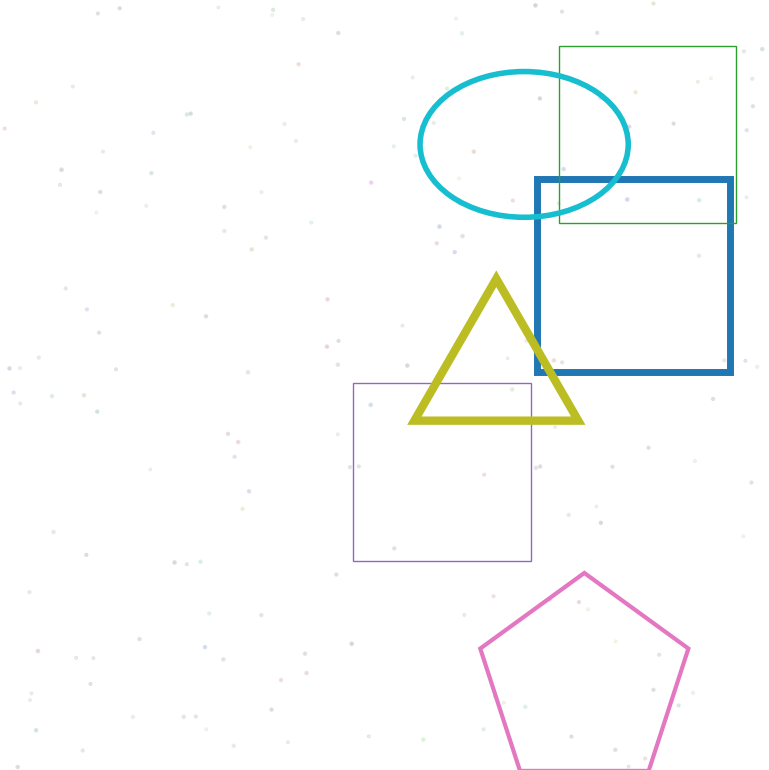[{"shape": "square", "thickness": 2.5, "radius": 0.63, "center": [0.823, 0.642]}, {"shape": "square", "thickness": 0.5, "radius": 0.57, "center": [0.841, 0.826]}, {"shape": "square", "thickness": 0.5, "radius": 0.58, "center": [0.574, 0.387]}, {"shape": "pentagon", "thickness": 1.5, "radius": 0.71, "center": [0.759, 0.114]}, {"shape": "triangle", "thickness": 3, "radius": 0.61, "center": [0.645, 0.515]}, {"shape": "oval", "thickness": 2, "radius": 0.68, "center": [0.681, 0.812]}]